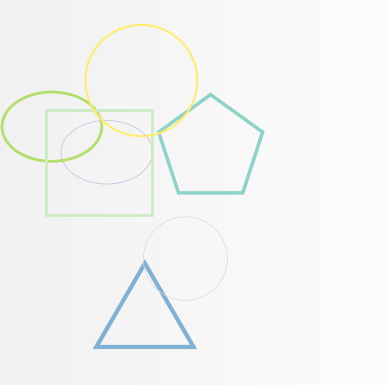[{"shape": "pentagon", "thickness": 2.5, "radius": 0.71, "center": [0.544, 0.613]}, {"shape": "oval", "thickness": 0.5, "radius": 0.59, "center": [0.275, 0.605]}, {"shape": "triangle", "thickness": 3, "radius": 0.72, "center": [0.374, 0.171]}, {"shape": "oval", "thickness": 2, "radius": 0.64, "center": [0.134, 0.671]}, {"shape": "circle", "thickness": 0.5, "radius": 0.54, "center": [0.478, 0.328]}, {"shape": "square", "thickness": 2, "radius": 0.68, "center": [0.256, 0.579]}, {"shape": "circle", "thickness": 1.5, "radius": 0.72, "center": [0.365, 0.791]}]